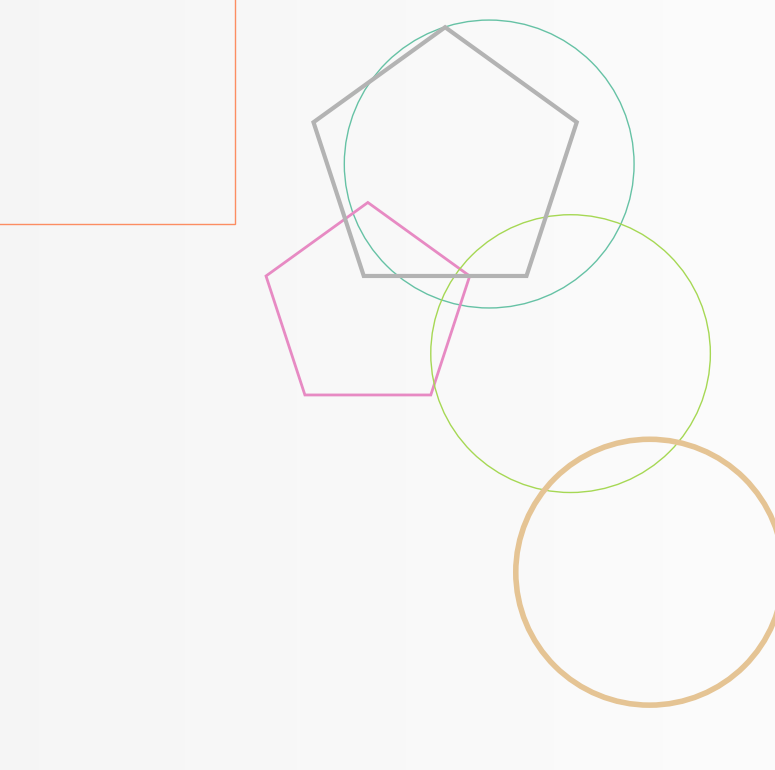[{"shape": "circle", "thickness": 0.5, "radius": 0.93, "center": [0.631, 0.787]}, {"shape": "square", "thickness": 0.5, "radius": 0.81, "center": [0.141, 0.872]}, {"shape": "pentagon", "thickness": 1, "radius": 0.69, "center": [0.475, 0.599]}, {"shape": "circle", "thickness": 0.5, "radius": 0.9, "center": [0.736, 0.541]}, {"shape": "circle", "thickness": 2, "radius": 0.86, "center": [0.838, 0.257]}, {"shape": "pentagon", "thickness": 1.5, "radius": 0.89, "center": [0.574, 0.786]}]